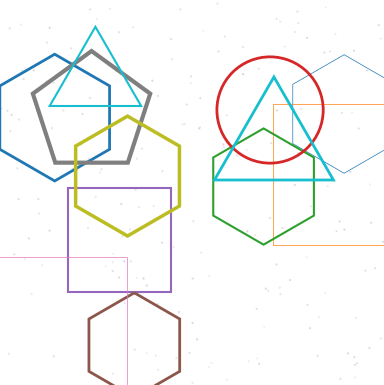[{"shape": "hexagon", "thickness": 2, "radius": 0.82, "center": [0.142, 0.695]}, {"shape": "hexagon", "thickness": 0.5, "radius": 0.77, "center": [0.894, 0.704]}, {"shape": "square", "thickness": 0.5, "radius": 0.92, "center": [0.892, 0.546]}, {"shape": "hexagon", "thickness": 1.5, "radius": 0.75, "center": [0.685, 0.515]}, {"shape": "circle", "thickness": 2, "radius": 0.69, "center": [0.701, 0.714]}, {"shape": "square", "thickness": 1.5, "radius": 0.67, "center": [0.31, 0.376]}, {"shape": "hexagon", "thickness": 2, "radius": 0.68, "center": [0.349, 0.103]}, {"shape": "square", "thickness": 0.5, "radius": 0.84, "center": [0.163, 0.164]}, {"shape": "pentagon", "thickness": 3, "radius": 0.8, "center": [0.238, 0.707]}, {"shape": "hexagon", "thickness": 2.5, "radius": 0.78, "center": [0.331, 0.543]}, {"shape": "triangle", "thickness": 2, "radius": 0.89, "center": [0.712, 0.622]}, {"shape": "triangle", "thickness": 1.5, "radius": 0.69, "center": [0.248, 0.793]}]